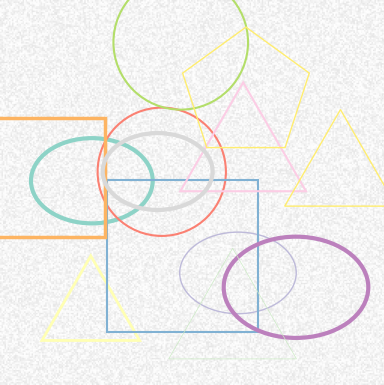[{"shape": "oval", "thickness": 3, "radius": 0.79, "center": [0.239, 0.531]}, {"shape": "triangle", "thickness": 2, "radius": 0.73, "center": [0.236, 0.189]}, {"shape": "oval", "thickness": 1, "radius": 0.76, "center": [0.618, 0.291]}, {"shape": "circle", "thickness": 1.5, "radius": 0.83, "center": [0.42, 0.554]}, {"shape": "square", "thickness": 1.5, "radius": 0.98, "center": [0.475, 0.335]}, {"shape": "square", "thickness": 2.5, "radius": 0.78, "center": [0.118, 0.539]}, {"shape": "circle", "thickness": 1.5, "radius": 0.87, "center": [0.469, 0.89]}, {"shape": "triangle", "thickness": 1.5, "radius": 0.94, "center": [0.632, 0.598]}, {"shape": "oval", "thickness": 3, "radius": 0.71, "center": [0.409, 0.554]}, {"shape": "oval", "thickness": 3, "radius": 0.94, "center": [0.769, 0.254]}, {"shape": "triangle", "thickness": 0.5, "radius": 0.96, "center": [0.604, 0.164]}, {"shape": "triangle", "thickness": 1, "radius": 0.84, "center": [0.884, 0.548]}, {"shape": "pentagon", "thickness": 1, "radius": 0.86, "center": [0.639, 0.757]}]